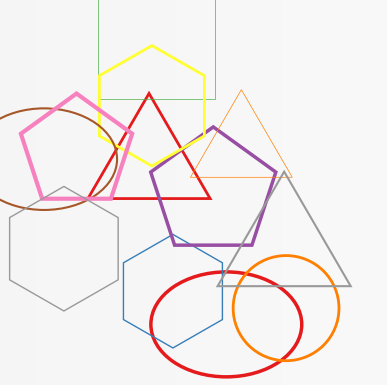[{"shape": "oval", "thickness": 2.5, "radius": 0.97, "center": [0.584, 0.157]}, {"shape": "triangle", "thickness": 2, "radius": 0.91, "center": [0.385, 0.575]}, {"shape": "hexagon", "thickness": 1, "radius": 0.74, "center": [0.446, 0.244]}, {"shape": "square", "thickness": 0.5, "radius": 0.76, "center": [0.404, 0.893]}, {"shape": "pentagon", "thickness": 2.5, "radius": 0.85, "center": [0.55, 0.501]}, {"shape": "triangle", "thickness": 0.5, "radius": 0.76, "center": [0.623, 0.615]}, {"shape": "circle", "thickness": 2, "radius": 0.68, "center": [0.738, 0.2]}, {"shape": "hexagon", "thickness": 2, "radius": 0.78, "center": [0.392, 0.725]}, {"shape": "oval", "thickness": 1.5, "radius": 0.94, "center": [0.114, 0.587]}, {"shape": "pentagon", "thickness": 3, "radius": 0.76, "center": [0.198, 0.606]}, {"shape": "hexagon", "thickness": 1, "radius": 0.81, "center": [0.165, 0.354]}, {"shape": "triangle", "thickness": 1.5, "radius": 0.99, "center": [0.733, 0.356]}]